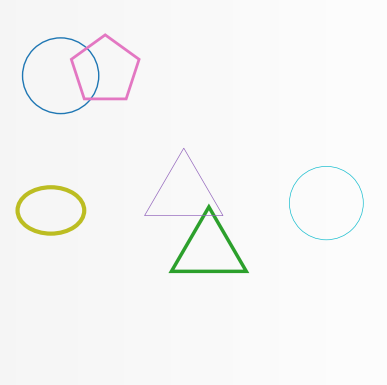[{"shape": "circle", "thickness": 1, "radius": 0.49, "center": [0.157, 0.803]}, {"shape": "triangle", "thickness": 2.5, "radius": 0.56, "center": [0.539, 0.351]}, {"shape": "triangle", "thickness": 0.5, "radius": 0.58, "center": [0.474, 0.498]}, {"shape": "pentagon", "thickness": 2, "radius": 0.46, "center": [0.272, 0.817]}, {"shape": "oval", "thickness": 3, "radius": 0.43, "center": [0.131, 0.453]}, {"shape": "circle", "thickness": 0.5, "radius": 0.48, "center": [0.842, 0.473]}]